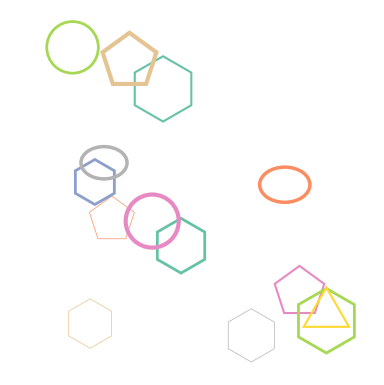[{"shape": "hexagon", "thickness": 1.5, "radius": 0.42, "center": [0.423, 0.769]}, {"shape": "hexagon", "thickness": 2, "radius": 0.36, "center": [0.47, 0.362]}, {"shape": "pentagon", "thickness": 0.5, "radius": 0.31, "center": [0.291, 0.429]}, {"shape": "oval", "thickness": 2.5, "radius": 0.33, "center": [0.74, 0.52]}, {"shape": "hexagon", "thickness": 2, "radius": 0.29, "center": [0.246, 0.527]}, {"shape": "pentagon", "thickness": 1.5, "radius": 0.34, "center": [0.778, 0.242]}, {"shape": "circle", "thickness": 3, "radius": 0.34, "center": [0.395, 0.426]}, {"shape": "circle", "thickness": 2, "radius": 0.34, "center": [0.188, 0.877]}, {"shape": "hexagon", "thickness": 2, "radius": 0.42, "center": [0.848, 0.167]}, {"shape": "triangle", "thickness": 1.5, "radius": 0.34, "center": [0.848, 0.185]}, {"shape": "pentagon", "thickness": 3, "radius": 0.37, "center": [0.336, 0.841]}, {"shape": "hexagon", "thickness": 0.5, "radius": 0.32, "center": [0.234, 0.16]}, {"shape": "oval", "thickness": 2.5, "radius": 0.3, "center": [0.27, 0.577]}, {"shape": "hexagon", "thickness": 0.5, "radius": 0.35, "center": [0.653, 0.129]}]